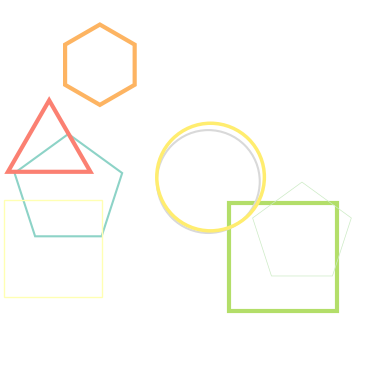[{"shape": "pentagon", "thickness": 1.5, "radius": 0.73, "center": [0.178, 0.505]}, {"shape": "square", "thickness": 1, "radius": 0.63, "center": [0.138, 0.354]}, {"shape": "triangle", "thickness": 3, "radius": 0.62, "center": [0.128, 0.616]}, {"shape": "hexagon", "thickness": 3, "radius": 0.52, "center": [0.259, 0.832]}, {"shape": "square", "thickness": 3, "radius": 0.7, "center": [0.735, 0.332]}, {"shape": "circle", "thickness": 1.5, "radius": 0.67, "center": [0.541, 0.528]}, {"shape": "pentagon", "thickness": 0.5, "radius": 0.67, "center": [0.784, 0.392]}, {"shape": "circle", "thickness": 2.5, "radius": 0.7, "center": [0.547, 0.54]}]